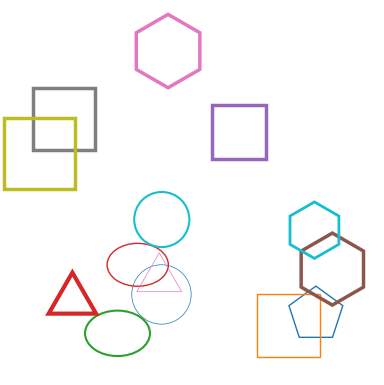[{"shape": "circle", "thickness": 0.5, "radius": 0.39, "center": [0.419, 0.235]}, {"shape": "pentagon", "thickness": 1, "radius": 0.37, "center": [0.82, 0.183]}, {"shape": "square", "thickness": 1, "radius": 0.41, "center": [0.749, 0.155]}, {"shape": "oval", "thickness": 1.5, "radius": 0.42, "center": [0.305, 0.134]}, {"shape": "triangle", "thickness": 3, "radius": 0.36, "center": [0.188, 0.221]}, {"shape": "oval", "thickness": 1, "radius": 0.4, "center": [0.358, 0.312]}, {"shape": "square", "thickness": 2.5, "radius": 0.35, "center": [0.62, 0.657]}, {"shape": "hexagon", "thickness": 2.5, "radius": 0.47, "center": [0.863, 0.301]}, {"shape": "triangle", "thickness": 0.5, "radius": 0.34, "center": [0.414, 0.276]}, {"shape": "hexagon", "thickness": 2.5, "radius": 0.48, "center": [0.437, 0.867]}, {"shape": "square", "thickness": 2.5, "radius": 0.4, "center": [0.167, 0.691]}, {"shape": "square", "thickness": 2.5, "radius": 0.46, "center": [0.103, 0.601]}, {"shape": "circle", "thickness": 1.5, "radius": 0.36, "center": [0.42, 0.43]}, {"shape": "hexagon", "thickness": 2, "radius": 0.37, "center": [0.817, 0.402]}]